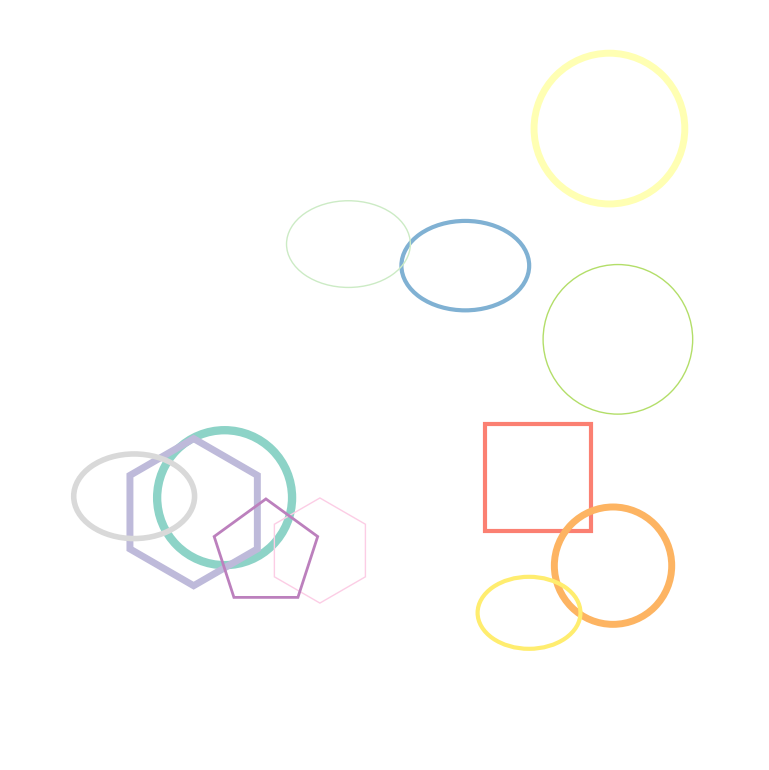[{"shape": "circle", "thickness": 3, "radius": 0.44, "center": [0.292, 0.354]}, {"shape": "circle", "thickness": 2.5, "radius": 0.49, "center": [0.791, 0.833]}, {"shape": "hexagon", "thickness": 2.5, "radius": 0.48, "center": [0.251, 0.335]}, {"shape": "square", "thickness": 1.5, "radius": 0.35, "center": [0.699, 0.38]}, {"shape": "oval", "thickness": 1.5, "radius": 0.41, "center": [0.604, 0.655]}, {"shape": "circle", "thickness": 2.5, "radius": 0.38, "center": [0.796, 0.265]}, {"shape": "circle", "thickness": 0.5, "radius": 0.49, "center": [0.802, 0.559]}, {"shape": "hexagon", "thickness": 0.5, "radius": 0.34, "center": [0.415, 0.285]}, {"shape": "oval", "thickness": 2, "radius": 0.39, "center": [0.174, 0.356]}, {"shape": "pentagon", "thickness": 1, "radius": 0.35, "center": [0.345, 0.281]}, {"shape": "oval", "thickness": 0.5, "radius": 0.4, "center": [0.453, 0.683]}, {"shape": "oval", "thickness": 1.5, "radius": 0.33, "center": [0.687, 0.204]}]